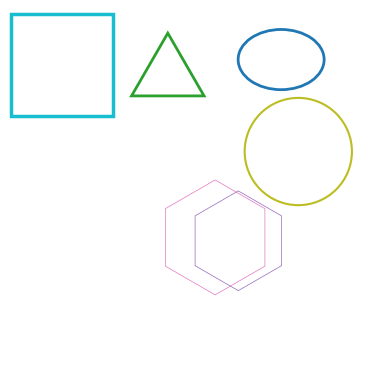[{"shape": "oval", "thickness": 2, "radius": 0.56, "center": [0.73, 0.845]}, {"shape": "triangle", "thickness": 2, "radius": 0.54, "center": [0.436, 0.805]}, {"shape": "hexagon", "thickness": 0.5, "radius": 0.65, "center": [0.619, 0.375]}, {"shape": "hexagon", "thickness": 0.5, "radius": 0.75, "center": [0.559, 0.383]}, {"shape": "circle", "thickness": 1.5, "radius": 0.7, "center": [0.775, 0.606]}, {"shape": "square", "thickness": 2.5, "radius": 0.66, "center": [0.161, 0.83]}]